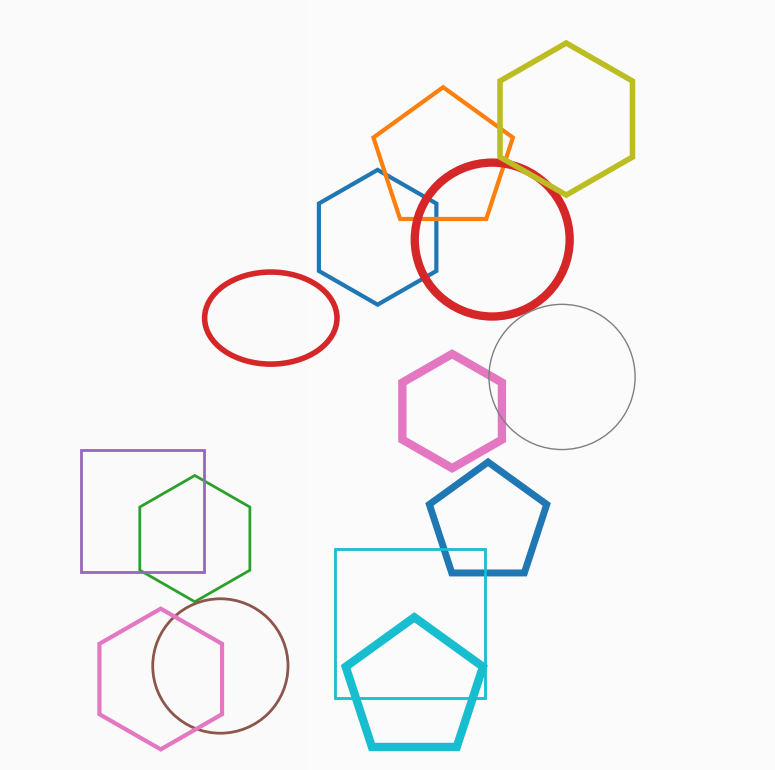[{"shape": "pentagon", "thickness": 2.5, "radius": 0.4, "center": [0.63, 0.32]}, {"shape": "hexagon", "thickness": 1.5, "radius": 0.44, "center": [0.487, 0.692]}, {"shape": "pentagon", "thickness": 1.5, "radius": 0.47, "center": [0.572, 0.792]}, {"shape": "hexagon", "thickness": 1, "radius": 0.41, "center": [0.251, 0.3]}, {"shape": "circle", "thickness": 3, "radius": 0.5, "center": [0.635, 0.689]}, {"shape": "oval", "thickness": 2, "radius": 0.43, "center": [0.349, 0.587]}, {"shape": "square", "thickness": 1, "radius": 0.4, "center": [0.184, 0.337]}, {"shape": "circle", "thickness": 1, "radius": 0.44, "center": [0.284, 0.135]}, {"shape": "hexagon", "thickness": 1.5, "radius": 0.46, "center": [0.207, 0.118]}, {"shape": "hexagon", "thickness": 3, "radius": 0.37, "center": [0.583, 0.466]}, {"shape": "circle", "thickness": 0.5, "radius": 0.47, "center": [0.725, 0.51]}, {"shape": "hexagon", "thickness": 2, "radius": 0.49, "center": [0.731, 0.845]}, {"shape": "square", "thickness": 1, "radius": 0.48, "center": [0.529, 0.19]}, {"shape": "pentagon", "thickness": 3, "radius": 0.47, "center": [0.535, 0.105]}]